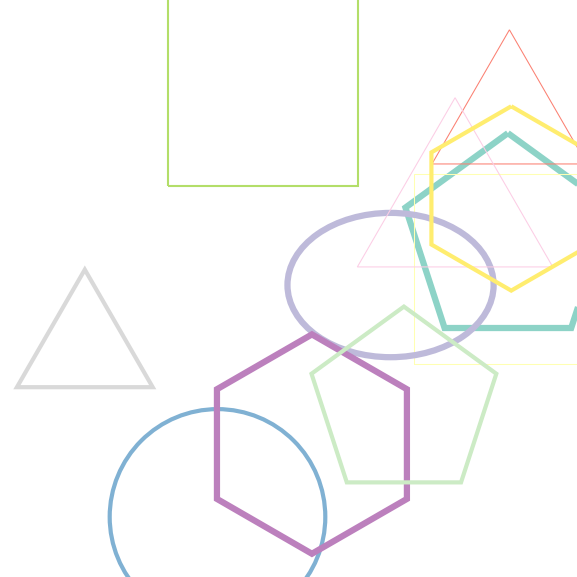[{"shape": "pentagon", "thickness": 3, "radius": 0.93, "center": [0.879, 0.582]}, {"shape": "square", "thickness": 0.5, "radius": 0.82, "center": [0.881, 0.533]}, {"shape": "oval", "thickness": 3, "radius": 0.89, "center": [0.676, 0.506]}, {"shape": "triangle", "thickness": 0.5, "radius": 0.77, "center": [0.882, 0.793]}, {"shape": "circle", "thickness": 2, "radius": 0.93, "center": [0.377, 0.104]}, {"shape": "square", "thickness": 1, "radius": 0.82, "center": [0.455, 0.842]}, {"shape": "triangle", "thickness": 0.5, "radius": 0.98, "center": [0.788, 0.635]}, {"shape": "triangle", "thickness": 2, "radius": 0.68, "center": [0.147, 0.397]}, {"shape": "hexagon", "thickness": 3, "radius": 0.95, "center": [0.54, 0.23]}, {"shape": "pentagon", "thickness": 2, "radius": 0.84, "center": [0.699, 0.3]}, {"shape": "hexagon", "thickness": 2, "radius": 0.8, "center": [0.885, 0.656]}]